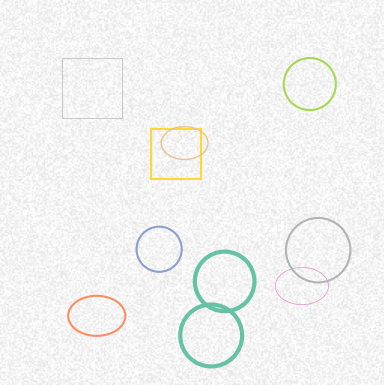[{"shape": "circle", "thickness": 3, "radius": 0.39, "center": [0.583, 0.269]}, {"shape": "circle", "thickness": 3, "radius": 0.4, "center": [0.549, 0.129]}, {"shape": "oval", "thickness": 1.5, "radius": 0.37, "center": [0.251, 0.18]}, {"shape": "circle", "thickness": 1.5, "radius": 0.29, "center": [0.413, 0.353]}, {"shape": "oval", "thickness": 0.5, "radius": 0.35, "center": [0.784, 0.257]}, {"shape": "circle", "thickness": 1.5, "radius": 0.34, "center": [0.805, 0.782]}, {"shape": "square", "thickness": 1.5, "radius": 0.32, "center": [0.457, 0.601]}, {"shape": "oval", "thickness": 1, "radius": 0.3, "center": [0.479, 0.628]}, {"shape": "square", "thickness": 0.5, "radius": 0.39, "center": [0.24, 0.772]}, {"shape": "circle", "thickness": 1.5, "radius": 0.42, "center": [0.826, 0.35]}]